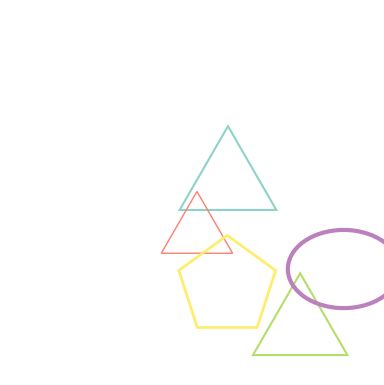[{"shape": "triangle", "thickness": 1.5, "radius": 0.73, "center": [0.592, 0.527]}, {"shape": "triangle", "thickness": 1, "radius": 0.53, "center": [0.512, 0.396]}, {"shape": "triangle", "thickness": 1.5, "radius": 0.71, "center": [0.78, 0.149]}, {"shape": "oval", "thickness": 3, "radius": 0.73, "center": [0.893, 0.301]}, {"shape": "pentagon", "thickness": 2, "radius": 0.66, "center": [0.59, 0.256]}]